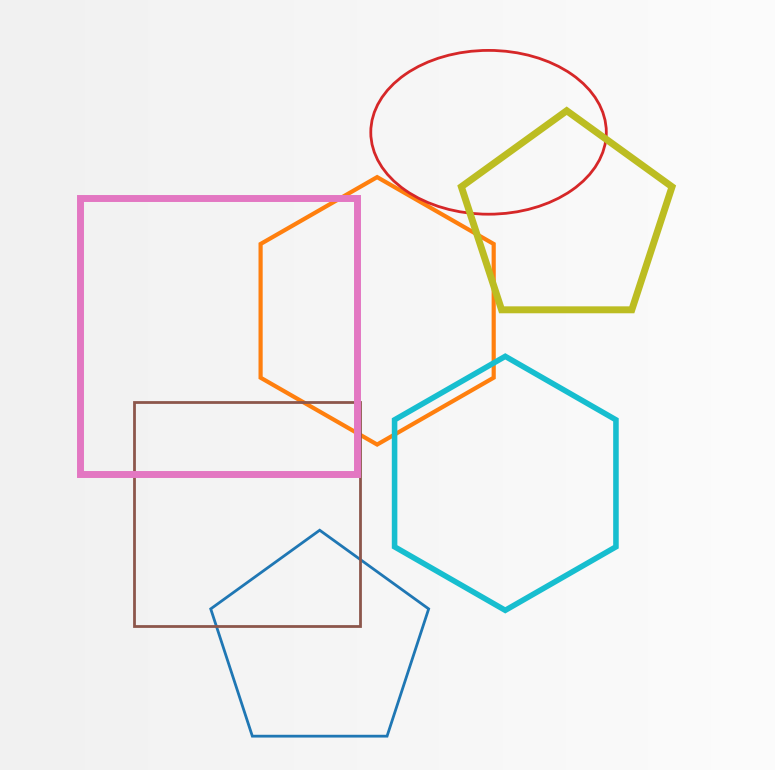[{"shape": "pentagon", "thickness": 1, "radius": 0.74, "center": [0.413, 0.164]}, {"shape": "hexagon", "thickness": 1.5, "radius": 0.87, "center": [0.487, 0.596]}, {"shape": "oval", "thickness": 1, "radius": 0.76, "center": [0.63, 0.828]}, {"shape": "square", "thickness": 1, "radius": 0.73, "center": [0.319, 0.332]}, {"shape": "square", "thickness": 2.5, "radius": 0.89, "center": [0.282, 0.564]}, {"shape": "pentagon", "thickness": 2.5, "radius": 0.71, "center": [0.731, 0.713]}, {"shape": "hexagon", "thickness": 2, "radius": 0.82, "center": [0.652, 0.372]}]